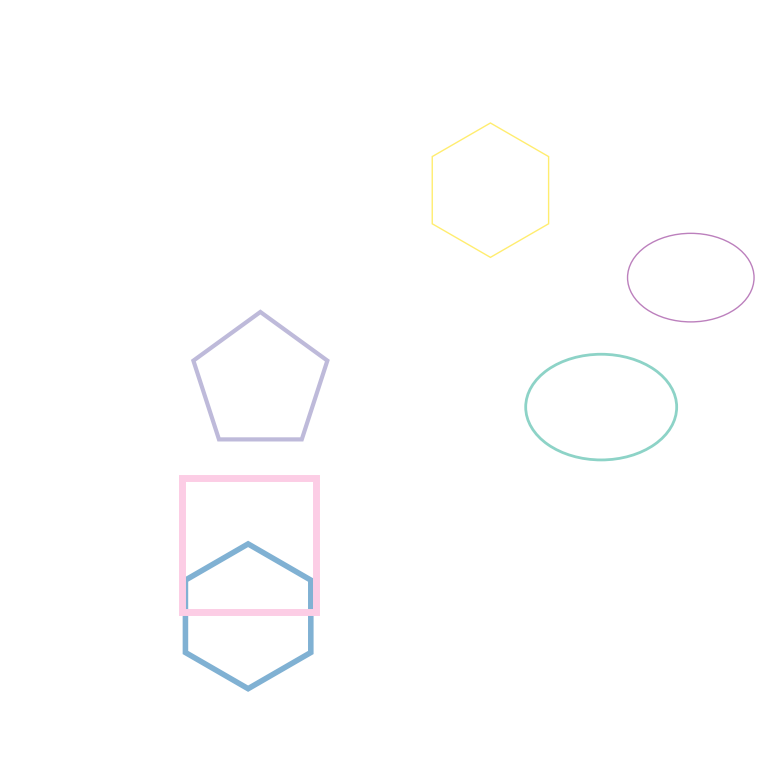[{"shape": "oval", "thickness": 1, "radius": 0.49, "center": [0.781, 0.471]}, {"shape": "pentagon", "thickness": 1.5, "radius": 0.46, "center": [0.338, 0.503]}, {"shape": "hexagon", "thickness": 2, "radius": 0.47, "center": [0.322, 0.2]}, {"shape": "square", "thickness": 2.5, "radius": 0.44, "center": [0.324, 0.292]}, {"shape": "oval", "thickness": 0.5, "radius": 0.41, "center": [0.897, 0.639]}, {"shape": "hexagon", "thickness": 0.5, "radius": 0.44, "center": [0.637, 0.753]}]